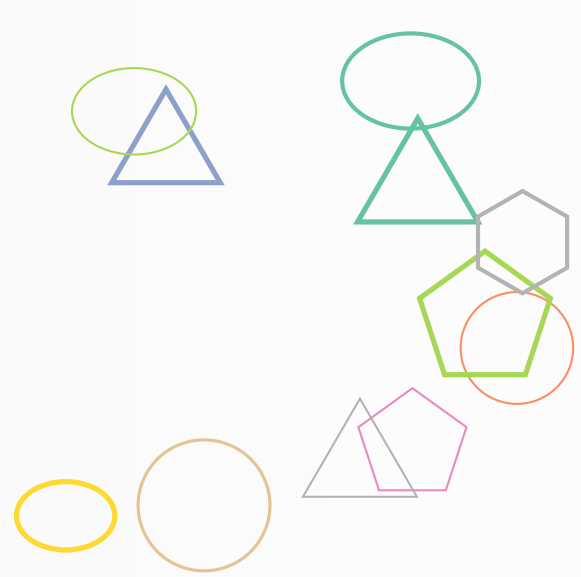[{"shape": "triangle", "thickness": 2.5, "radius": 0.6, "center": [0.719, 0.675]}, {"shape": "oval", "thickness": 2, "radius": 0.59, "center": [0.706, 0.859]}, {"shape": "circle", "thickness": 1, "radius": 0.48, "center": [0.889, 0.397]}, {"shape": "triangle", "thickness": 2.5, "radius": 0.54, "center": [0.286, 0.737]}, {"shape": "pentagon", "thickness": 1, "radius": 0.49, "center": [0.71, 0.229]}, {"shape": "pentagon", "thickness": 2.5, "radius": 0.59, "center": [0.834, 0.446]}, {"shape": "oval", "thickness": 1, "radius": 0.53, "center": [0.231, 0.806]}, {"shape": "oval", "thickness": 2.5, "radius": 0.42, "center": [0.113, 0.106]}, {"shape": "circle", "thickness": 1.5, "radius": 0.57, "center": [0.351, 0.124]}, {"shape": "hexagon", "thickness": 2, "radius": 0.44, "center": [0.899, 0.58]}, {"shape": "triangle", "thickness": 1, "radius": 0.57, "center": [0.619, 0.196]}]